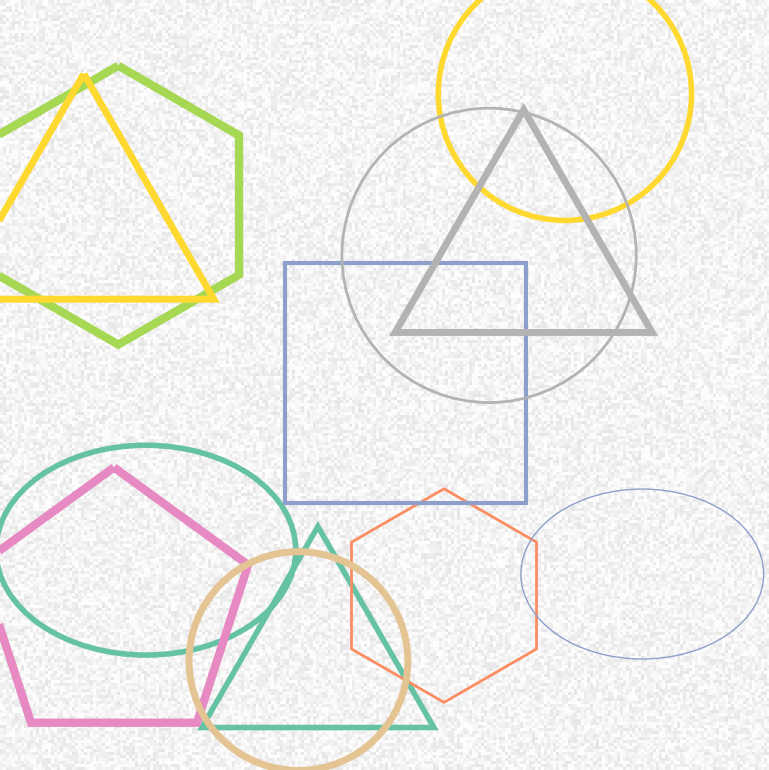[{"shape": "oval", "thickness": 2, "radius": 0.97, "center": [0.189, 0.286]}, {"shape": "triangle", "thickness": 2, "radius": 0.87, "center": [0.413, 0.142]}, {"shape": "hexagon", "thickness": 1, "radius": 0.69, "center": [0.577, 0.227]}, {"shape": "square", "thickness": 1.5, "radius": 0.78, "center": [0.527, 0.502]}, {"shape": "oval", "thickness": 0.5, "radius": 0.79, "center": [0.834, 0.255]}, {"shape": "pentagon", "thickness": 3, "radius": 0.92, "center": [0.148, 0.21]}, {"shape": "hexagon", "thickness": 3, "radius": 0.91, "center": [0.154, 0.734]}, {"shape": "triangle", "thickness": 2.5, "radius": 0.98, "center": [0.109, 0.709]}, {"shape": "circle", "thickness": 2, "radius": 0.82, "center": [0.734, 0.878]}, {"shape": "circle", "thickness": 2.5, "radius": 0.71, "center": [0.388, 0.141]}, {"shape": "circle", "thickness": 1, "radius": 0.96, "center": [0.635, 0.668]}, {"shape": "triangle", "thickness": 2.5, "radius": 0.96, "center": [0.68, 0.665]}]